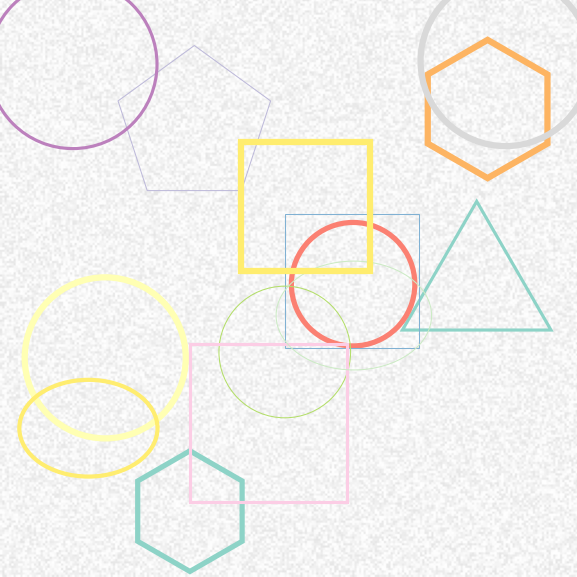[{"shape": "triangle", "thickness": 1.5, "radius": 0.74, "center": [0.825, 0.502]}, {"shape": "hexagon", "thickness": 2.5, "radius": 0.52, "center": [0.329, 0.114]}, {"shape": "circle", "thickness": 3, "radius": 0.7, "center": [0.182, 0.379]}, {"shape": "pentagon", "thickness": 0.5, "radius": 0.69, "center": [0.337, 0.781]}, {"shape": "circle", "thickness": 2.5, "radius": 0.53, "center": [0.611, 0.507]}, {"shape": "square", "thickness": 0.5, "radius": 0.58, "center": [0.61, 0.513]}, {"shape": "hexagon", "thickness": 3, "radius": 0.6, "center": [0.844, 0.81]}, {"shape": "circle", "thickness": 0.5, "radius": 0.57, "center": [0.493, 0.39]}, {"shape": "square", "thickness": 1.5, "radius": 0.68, "center": [0.465, 0.266]}, {"shape": "circle", "thickness": 3, "radius": 0.74, "center": [0.875, 0.893]}, {"shape": "circle", "thickness": 1.5, "radius": 0.73, "center": [0.126, 0.888]}, {"shape": "oval", "thickness": 0.5, "radius": 0.67, "center": [0.613, 0.453]}, {"shape": "square", "thickness": 3, "radius": 0.56, "center": [0.529, 0.642]}, {"shape": "oval", "thickness": 2, "radius": 0.6, "center": [0.153, 0.258]}]